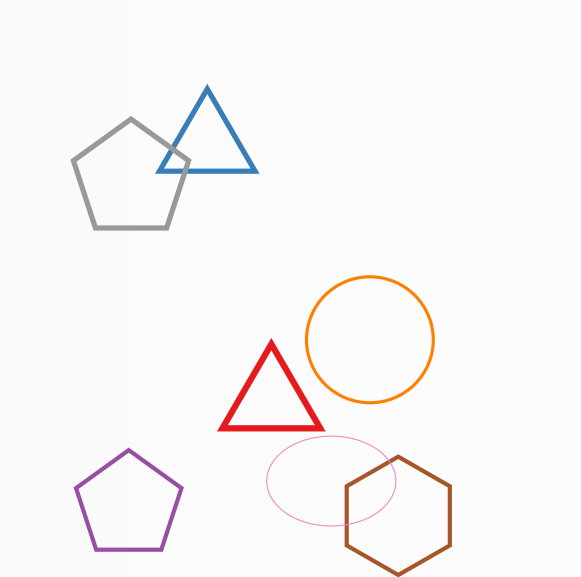[{"shape": "triangle", "thickness": 3, "radius": 0.49, "center": [0.467, 0.306]}, {"shape": "triangle", "thickness": 2.5, "radius": 0.47, "center": [0.357, 0.75]}, {"shape": "pentagon", "thickness": 2, "radius": 0.48, "center": [0.222, 0.124]}, {"shape": "circle", "thickness": 1.5, "radius": 0.55, "center": [0.636, 0.411]}, {"shape": "hexagon", "thickness": 2, "radius": 0.51, "center": [0.685, 0.106]}, {"shape": "oval", "thickness": 0.5, "radius": 0.56, "center": [0.57, 0.166]}, {"shape": "pentagon", "thickness": 2.5, "radius": 0.52, "center": [0.225, 0.689]}]